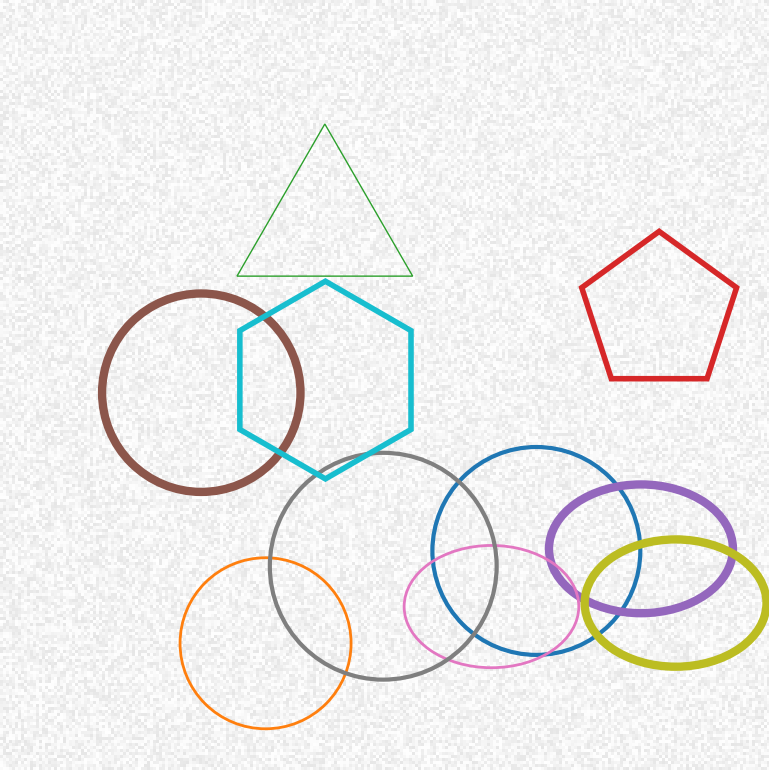[{"shape": "circle", "thickness": 1.5, "radius": 0.68, "center": [0.697, 0.284]}, {"shape": "circle", "thickness": 1, "radius": 0.56, "center": [0.345, 0.165]}, {"shape": "triangle", "thickness": 0.5, "radius": 0.66, "center": [0.422, 0.707]}, {"shape": "pentagon", "thickness": 2, "radius": 0.53, "center": [0.856, 0.594]}, {"shape": "oval", "thickness": 3, "radius": 0.6, "center": [0.832, 0.287]}, {"shape": "circle", "thickness": 3, "radius": 0.64, "center": [0.261, 0.49]}, {"shape": "oval", "thickness": 1, "radius": 0.57, "center": [0.638, 0.212]}, {"shape": "circle", "thickness": 1.5, "radius": 0.74, "center": [0.498, 0.265]}, {"shape": "oval", "thickness": 3, "radius": 0.59, "center": [0.877, 0.217]}, {"shape": "hexagon", "thickness": 2, "radius": 0.64, "center": [0.423, 0.506]}]